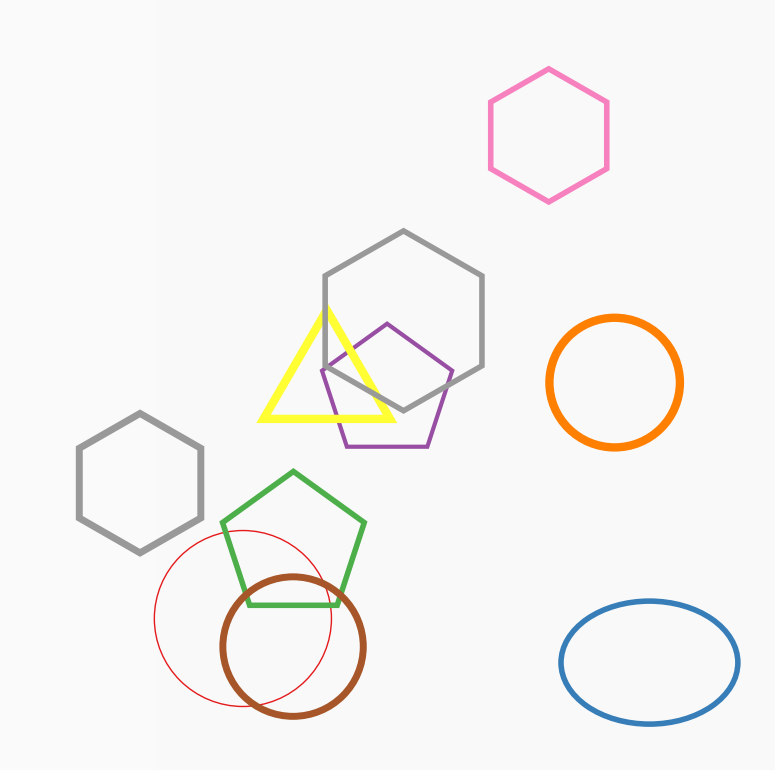[{"shape": "circle", "thickness": 0.5, "radius": 0.57, "center": [0.313, 0.197]}, {"shape": "oval", "thickness": 2, "radius": 0.57, "center": [0.838, 0.139]}, {"shape": "pentagon", "thickness": 2, "radius": 0.48, "center": [0.379, 0.292]}, {"shape": "pentagon", "thickness": 1.5, "radius": 0.44, "center": [0.499, 0.491]}, {"shape": "circle", "thickness": 3, "radius": 0.42, "center": [0.793, 0.503]}, {"shape": "triangle", "thickness": 3, "radius": 0.47, "center": [0.422, 0.503]}, {"shape": "circle", "thickness": 2.5, "radius": 0.45, "center": [0.378, 0.16]}, {"shape": "hexagon", "thickness": 2, "radius": 0.43, "center": [0.708, 0.824]}, {"shape": "hexagon", "thickness": 2.5, "radius": 0.45, "center": [0.181, 0.373]}, {"shape": "hexagon", "thickness": 2, "radius": 0.58, "center": [0.521, 0.583]}]